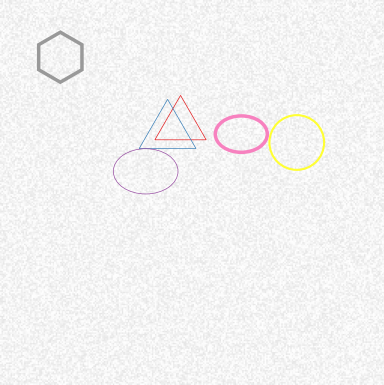[{"shape": "triangle", "thickness": 0.5, "radius": 0.38, "center": [0.469, 0.675]}, {"shape": "triangle", "thickness": 0.5, "radius": 0.43, "center": [0.435, 0.657]}, {"shape": "oval", "thickness": 0.5, "radius": 0.42, "center": [0.378, 0.555]}, {"shape": "circle", "thickness": 1.5, "radius": 0.36, "center": [0.771, 0.63]}, {"shape": "oval", "thickness": 2.5, "radius": 0.34, "center": [0.627, 0.652]}, {"shape": "hexagon", "thickness": 2.5, "radius": 0.32, "center": [0.157, 0.851]}]